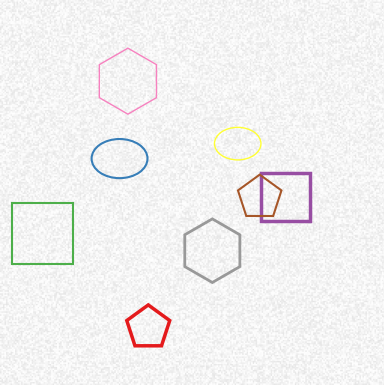[{"shape": "pentagon", "thickness": 2.5, "radius": 0.29, "center": [0.385, 0.149]}, {"shape": "oval", "thickness": 1.5, "radius": 0.36, "center": [0.311, 0.588]}, {"shape": "square", "thickness": 1.5, "radius": 0.39, "center": [0.11, 0.394]}, {"shape": "square", "thickness": 2.5, "radius": 0.32, "center": [0.741, 0.488]}, {"shape": "oval", "thickness": 1, "radius": 0.3, "center": [0.617, 0.627]}, {"shape": "pentagon", "thickness": 1.5, "radius": 0.3, "center": [0.675, 0.487]}, {"shape": "hexagon", "thickness": 1, "radius": 0.43, "center": [0.332, 0.789]}, {"shape": "hexagon", "thickness": 2, "radius": 0.41, "center": [0.551, 0.349]}]